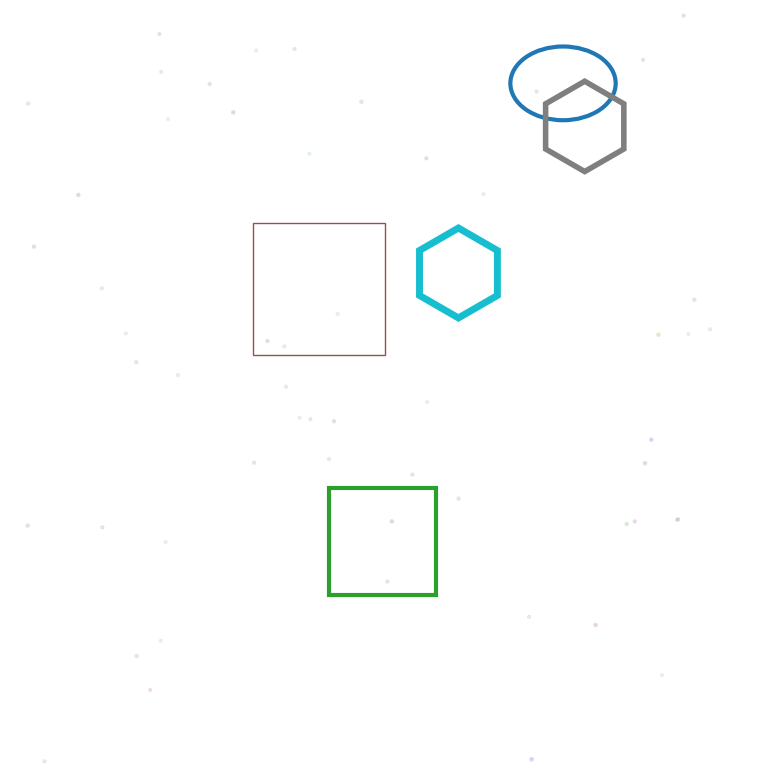[{"shape": "oval", "thickness": 1.5, "radius": 0.34, "center": [0.731, 0.892]}, {"shape": "square", "thickness": 1.5, "radius": 0.35, "center": [0.497, 0.297]}, {"shape": "square", "thickness": 0.5, "radius": 0.43, "center": [0.414, 0.625]}, {"shape": "hexagon", "thickness": 2, "radius": 0.29, "center": [0.759, 0.836]}, {"shape": "hexagon", "thickness": 2.5, "radius": 0.29, "center": [0.595, 0.645]}]